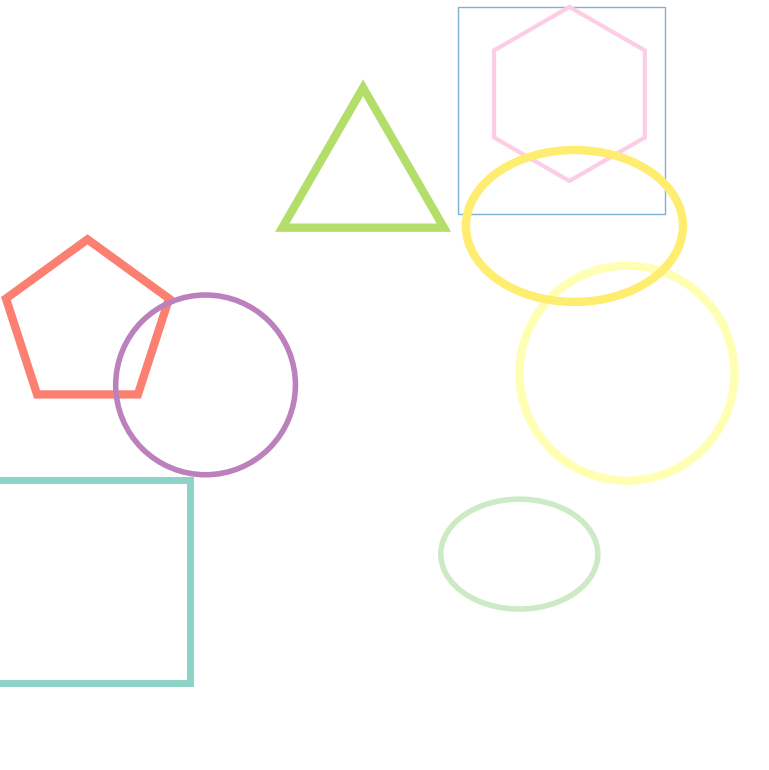[{"shape": "square", "thickness": 2.5, "radius": 0.66, "center": [0.115, 0.244]}, {"shape": "circle", "thickness": 3, "radius": 0.7, "center": [0.814, 0.515]}, {"shape": "pentagon", "thickness": 3, "radius": 0.56, "center": [0.114, 0.578]}, {"shape": "square", "thickness": 0.5, "radius": 0.67, "center": [0.729, 0.856]}, {"shape": "triangle", "thickness": 3, "radius": 0.61, "center": [0.472, 0.765]}, {"shape": "hexagon", "thickness": 1.5, "radius": 0.57, "center": [0.74, 0.878]}, {"shape": "circle", "thickness": 2, "radius": 0.58, "center": [0.267, 0.5]}, {"shape": "oval", "thickness": 2, "radius": 0.51, "center": [0.674, 0.28]}, {"shape": "oval", "thickness": 3, "radius": 0.7, "center": [0.746, 0.707]}]